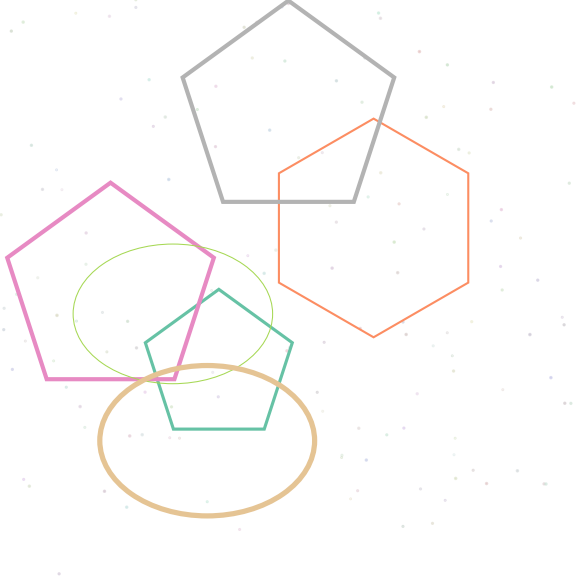[{"shape": "pentagon", "thickness": 1.5, "radius": 0.67, "center": [0.379, 0.364]}, {"shape": "hexagon", "thickness": 1, "radius": 0.95, "center": [0.647, 0.604]}, {"shape": "pentagon", "thickness": 2, "radius": 0.94, "center": [0.191, 0.495]}, {"shape": "oval", "thickness": 0.5, "radius": 0.86, "center": [0.299, 0.456]}, {"shape": "oval", "thickness": 2.5, "radius": 0.93, "center": [0.359, 0.236]}, {"shape": "pentagon", "thickness": 2, "radius": 0.96, "center": [0.499, 0.805]}]